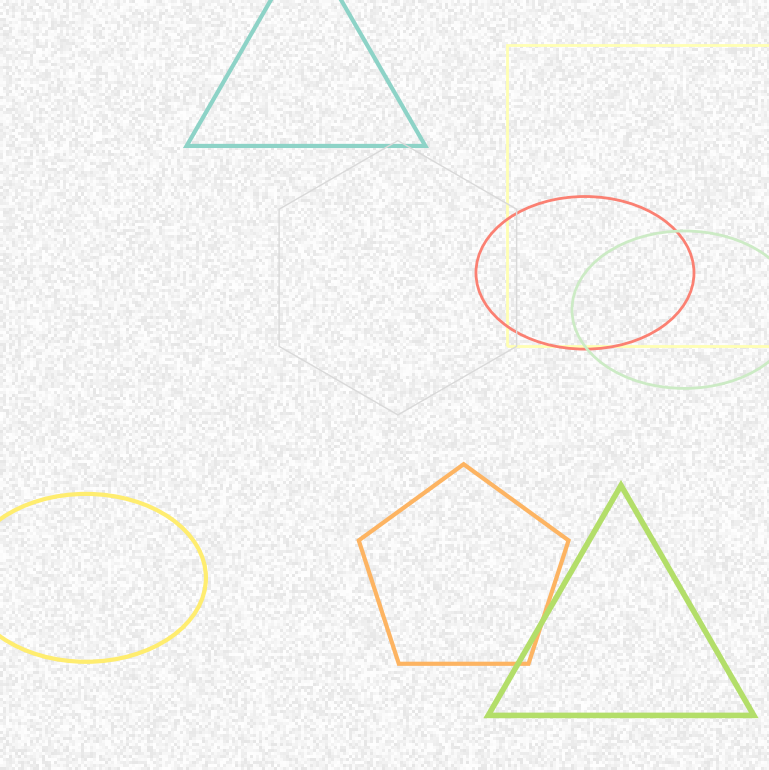[{"shape": "triangle", "thickness": 1.5, "radius": 0.9, "center": [0.397, 0.9]}, {"shape": "square", "thickness": 1, "radius": 0.98, "center": [0.854, 0.746]}, {"shape": "oval", "thickness": 1, "radius": 0.71, "center": [0.76, 0.646]}, {"shape": "pentagon", "thickness": 1.5, "radius": 0.72, "center": [0.602, 0.254]}, {"shape": "triangle", "thickness": 2, "radius": 1.0, "center": [0.806, 0.17]}, {"shape": "hexagon", "thickness": 0.5, "radius": 0.89, "center": [0.517, 0.639]}, {"shape": "oval", "thickness": 1, "radius": 0.73, "center": [0.889, 0.598]}, {"shape": "oval", "thickness": 1.5, "radius": 0.78, "center": [0.112, 0.25]}]